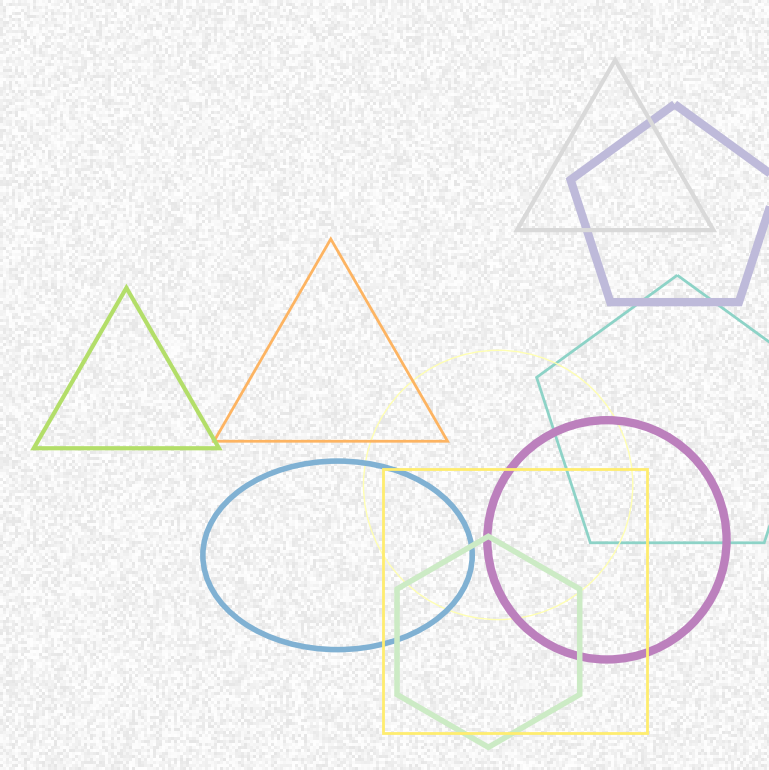[{"shape": "pentagon", "thickness": 1, "radius": 0.96, "center": [0.88, 0.451]}, {"shape": "circle", "thickness": 0.5, "radius": 0.87, "center": [0.647, 0.37]}, {"shape": "pentagon", "thickness": 3, "radius": 0.71, "center": [0.876, 0.723]}, {"shape": "oval", "thickness": 2, "radius": 0.87, "center": [0.438, 0.279]}, {"shape": "triangle", "thickness": 1, "radius": 0.88, "center": [0.43, 0.515]}, {"shape": "triangle", "thickness": 1.5, "radius": 0.69, "center": [0.164, 0.487]}, {"shape": "triangle", "thickness": 1.5, "radius": 0.74, "center": [0.799, 0.775]}, {"shape": "circle", "thickness": 3, "radius": 0.78, "center": [0.788, 0.299]}, {"shape": "hexagon", "thickness": 2, "radius": 0.68, "center": [0.634, 0.166]}, {"shape": "square", "thickness": 1, "radius": 0.86, "center": [0.669, 0.219]}]